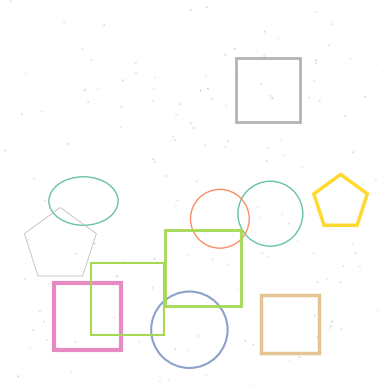[{"shape": "circle", "thickness": 1, "radius": 0.42, "center": [0.702, 0.445]}, {"shape": "oval", "thickness": 1, "radius": 0.45, "center": [0.217, 0.478]}, {"shape": "circle", "thickness": 1, "radius": 0.38, "center": [0.571, 0.432]}, {"shape": "circle", "thickness": 1.5, "radius": 0.5, "center": [0.492, 0.143]}, {"shape": "square", "thickness": 3, "radius": 0.44, "center": [0.228, 0.179]}, {"shape": "square", "thickness": 2, "radius": 0.5, "center": [0.528, 0.304]}, {"shape": "square", "thickness": 1.5, "radius": 0.47, "center": [0.331, 0.223]}, {"shape": "pentagon", "thickness": 2.5, "radius": 0.37, "center": [0.885, 0.474]}, {"shape": "square", "thickness": 2.5, "radius": 0.38, "center": [0.753, 0.159]}, {"shape": "square", "thickness": 2, "radius": 0.41, "center": [0.696, 0.766]}, {"shape": "pentagon", "thickness": 0.5, "radius": 0.49, "center": [0.157, 0.363]}]